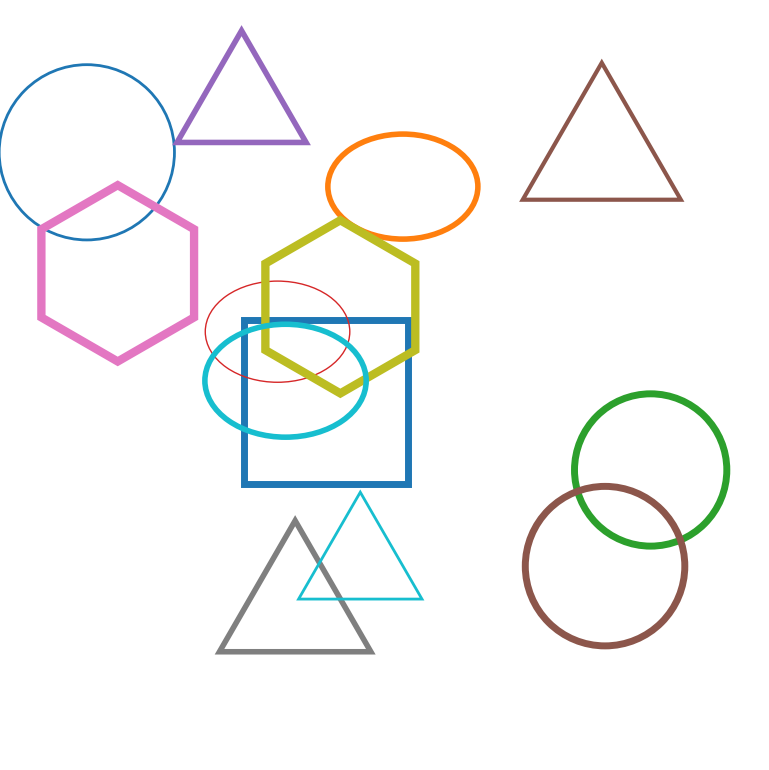[{"shape": "square", "thickness": 2.5, "radius": 0.53, "center": [0.423, 0.478]}, {"shape": "circle", "thickness": 1, "radius": 0.57, "center": [0.113, 0.802]}, {"shape": "oval", "thickness": 2, "radius": 0.49, "center": [0.523, 0.758]}, {"shape": "circle", "thickness": 2.5, "radius": 0.49, "center": [0.845, 0.39]}, {"shape": "oval", "thickness": 0.5, "radius": 0.47, "center": [0.36, 0.569]}, {"shape": "triangle", "thickness": 2, "radius": 0.48, "center": [0.314, 0.863]}, {"shape": "circle", "thickness": 2.5, "radius": 0.52, "center": [0.786, 0.265]}, {"shape": "triangle", "thickness": 1.5, "radius": 0.59, "center": [0.782, 0.8]}, {"shape": "hexagon", "thickness": 3, "radius": 0.57, "center": [0.153, 0.645]}, {"shape": "triangle", "thickness": 2, "radius": 0.57, "center": [0.383, 0.21]}, {"shape": "hexagon", "thickness": 3, "radius": 0.56, "center": [0.442, 0.602]}, {"shape": "oval", "thickness": 2, "radius": 0.52, "center": [0.371, 0.506]}, {"shape": "triangle", "thickness": 1, "radius": 0.46, "center": [0.468, 0.268]}]